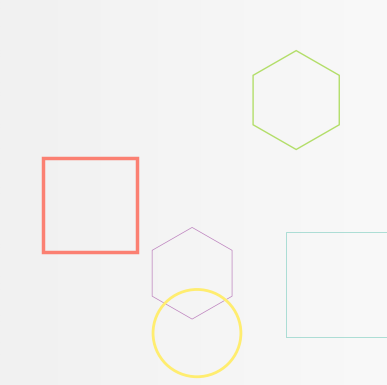[{"shape": "square", "thickness": 0.5, "radius": 0.68, "center": [0.874, 0.26]}, {"shape": "square", "thickness": 2.5, "radius": 0.61, "center": [0.233, 0.468]}, {"shape": "hexagon", "thickness": 1, "radius": 0.64, "center": [0.764, 0.74]}, {"shape": "hexagon", "thickness": 0.5, "radius": 0.6, "center": [0.496, 0.29]}, {"shape": "circle", "thickness": 2, "radius": 0.57, "center": [0.508, 0.135]}]